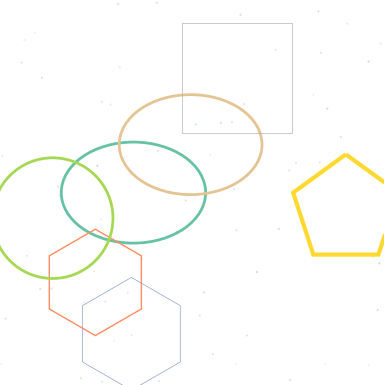[{"shape": "oval", "thickness": 2, "radius": 0.94, "center": [0.347, 0.5]}, {"shape": "hexagon", "thickness": 1, "radius": 0.69, "center": [0.248, 0.267]}, {"shape": "hexagon", "thickness": 0.5, "radius": 0.73, "center": [0.341, 0.133]}, {"shape": "circle", "thickness": 2, "radius": 0.78, "center": [0.137, 0.433]}, {"shape": "pentagon", "thickness": 3, "radius": 0.72, "center": [0.898, 0.455]}, {"shape": "oval", "thickness": 2, "radius": 0.93, "center": [0.495, 0.624]}, {"shape": "square", "thickness": 0.5, "radius": 0.71, "center": [0.616, 0.797]}]